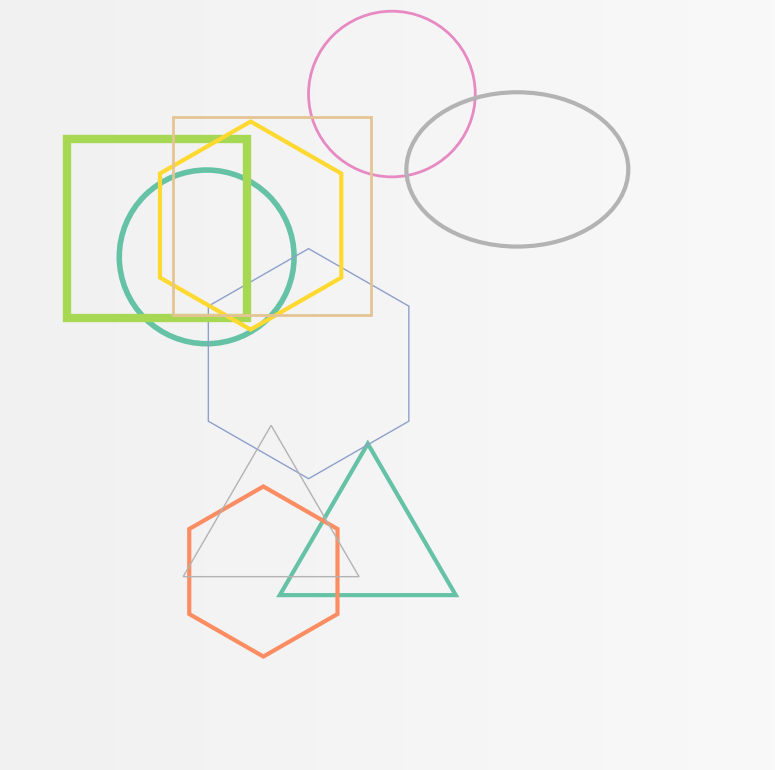[{"shape": "circle", "thickness": 2, "radius": 0.56, "center": [0.267, 0.666]}, {"shape": "triangle", "thickness": 1.5, "radius": 0.66, "center": [0.475, 0.293]}, {"shape": "hexagon", "thickness": 1.5, "radius": 0.55, "center": [0.34, 0.258]}, {"shape": "hexagon", "thickness": 0.5, "radius": 0.75, "center": [0.398, 0.528]}, {"shape": "circle", "thickness": 1, "radius": 0.54, "center": [0.506, 0.878]}, {"shape": "square", "thickness": 3, "radius": 0.58, "center": [0.202, 0.703]}, {"shape": "hexagon", "thickness": 1.5, "radius": 0.68, "center": [0.323, 0.707]}, {"shape": "square", "thickness": 1, "radius": 0.64, "center": [0.351, 0.719]}, {"shape": "triangle", "thickness": 0.5, "radius": 0.66, "center": [0.35, 0.317]}, {"shape": "oval", "thickness": 1.5, "radius": 0.72, "center": [0.668, 0.78]}]